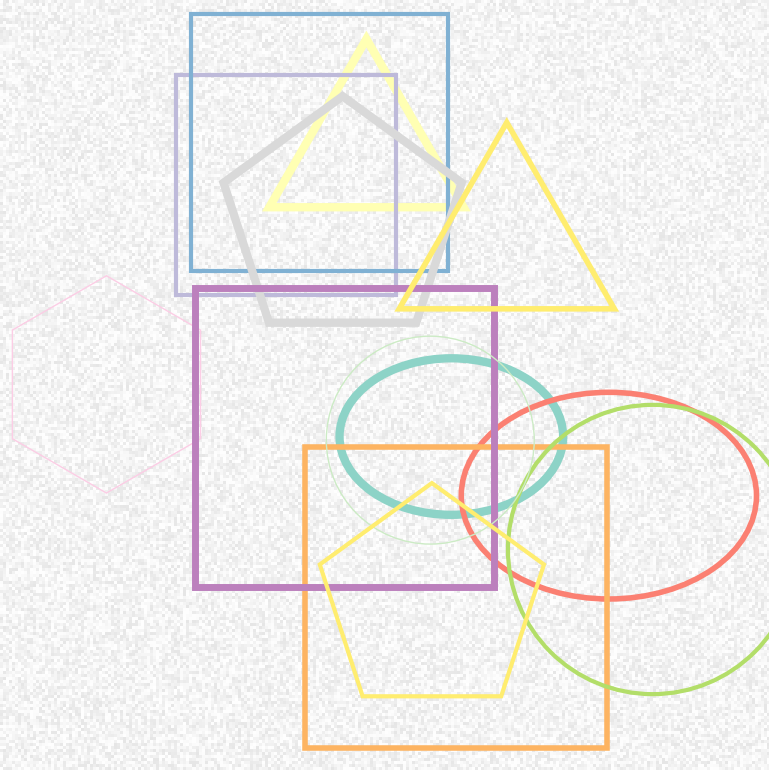[{"shape": "oval", "thickness": 3, "radius": 0.73, "center": [0.586, 0.433]}, {"shape": "triangle", "thickness": 3, "radius": 0.73, "center": [0.476, 0.804]}, {"shape": "square", "thickness": 1.5, "radius": 0.71, "center": [0.372, 0.76]}, {"shape": "oval", "thickness": 2, "radius": 0.96, "center": [0.791, 0.356]}, {"shape": "square", "thickness": 1.5, "radius": 0.83, "center": [0.415, 0.815]}, {"shape": "square", "thickness": 2, "radius": 0.98, "center": [0.592, 0.224]}, {"shape": "circle", "thickness": 1.5, "radius": 0.94, "center": [0.848, 0.286]}, {"shape": "hexagon", "thickness": 0.5, "radius": 0.71, "center": [0.138, 0.501]}, {"shape": "pentagon", "thickness": 3, "radius": 0.81, "center": [0.445, 0.712]}, {"shape": "square", "thickness": 2.5, "radius": 0.97, "center": [0.448, 0.431]}, {"shape": "circle", "thickness": 0.5, "radius": 0.68, "center": [0.559, 0.428]}, {"shape": "triangle", "thickness": 2, "radius": 0.81, "center": [0.658, 0.68]}, {"shape": "pentagon", "thickness": 1.5, "radius": 0.77, "center": [0.561, 0.22]}]